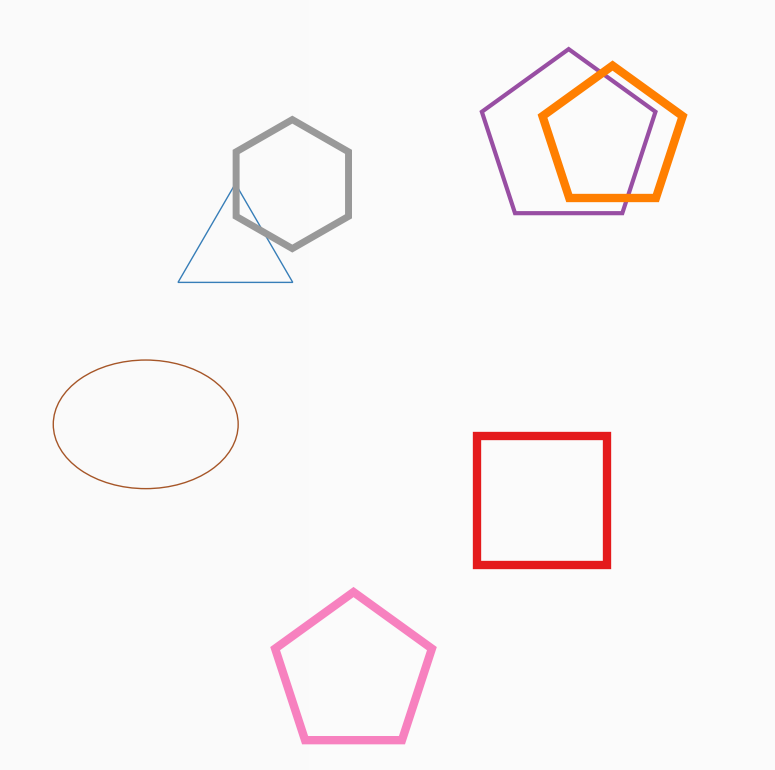[{"shape": "square", "thickness": 3, "radius": 0.42, "center": [0.699, 0.35]}, {"shape": "triangle", "thickness": 0.5, "radius": 0.43, "center": [0.304, 0.676]}, {"shape": "pentagon", "thickness": 1.5, "radius": 0.59, "center": [0.734, 0.818]}, {"shape": "pentagon", "thickness": 3, "radius": 0.48, "center": [0.79, 0.82]}, {"shape": "oval", "thickness": 0.5, "radius": 0.6, "center": [0.188, 0.449]}, {"shape": "pentagon", "thickness": 3, "radius": 0.53, "center": [0.456, 0.125]}, {"shape": "hexagon", "thickness": 2.5, "radius": 0.42, "center": [0.377, 0.761]}]